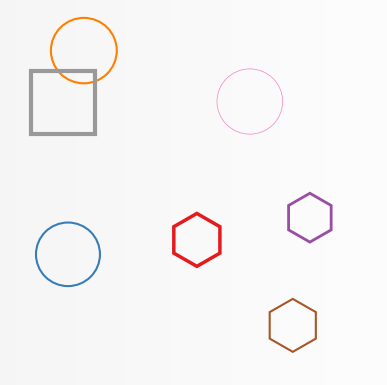[{"shape": "hexagon", "thickness": 2.5, "radius": 0.34, "center": [0.508, 0.377]}, {"shape": "circle", "thickness": 1.5, "radius": 0.41, "center": [0.175, 0.339]}, {"shape": "hexagon", "thickness": 2, "radius": 0.32, "center": [0.8, 0.435]}, {"shape": "circle", "thickness": 1.5, "radius": 0.42, "center": [0.216, 0.869]}, {"shape": "hexagon", "thickness": 1.5, "radius": 0.34, "center": [0.756, 0.155]}, {"shape": "circle", "thickness": 0.5, "radius": 0.42, "center": [0.645, 0.736]}, {"shape": "square", "thickness": 3, "radius": 0.41, "center": [0.163, 0.734]}]